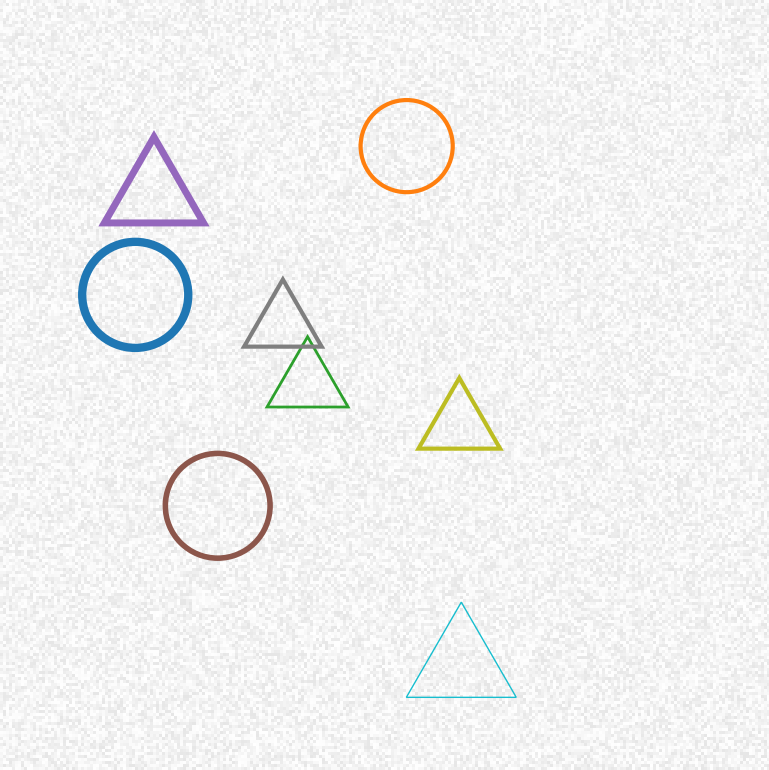[{"shape": "circle", "thickness": 3, "radius": 0.34, "center": [0.176, 0.617]}, {"shape": "circle", "thickness": 1.5, "radius": 0.3, "center": [0.528, 0.81]}, {"shape": "triangle", "thickness": 1, "radius": 0.3, "center": [0.399, 0.502]}, {"shape": "triangle", "thickness": 2.5, "radius": 0.37, "center": [0.2, 0.748]}, {"shape": "circle", "thickness": 2, "radius": 0.34, "center": [0.283, 0.343]}, {"shape": "triangle", "thickness": 1.5, "radius": 0.29, "center": [0.367, 0.579]}, {"shape": "triangle", "thickness": 1.5, "radius": 0.31, "center": [0.596, 0.448]}, {"shape": "triangle", "thickness": 0.5, "radius": 0.41, "center": [0.599, 0.136]}]